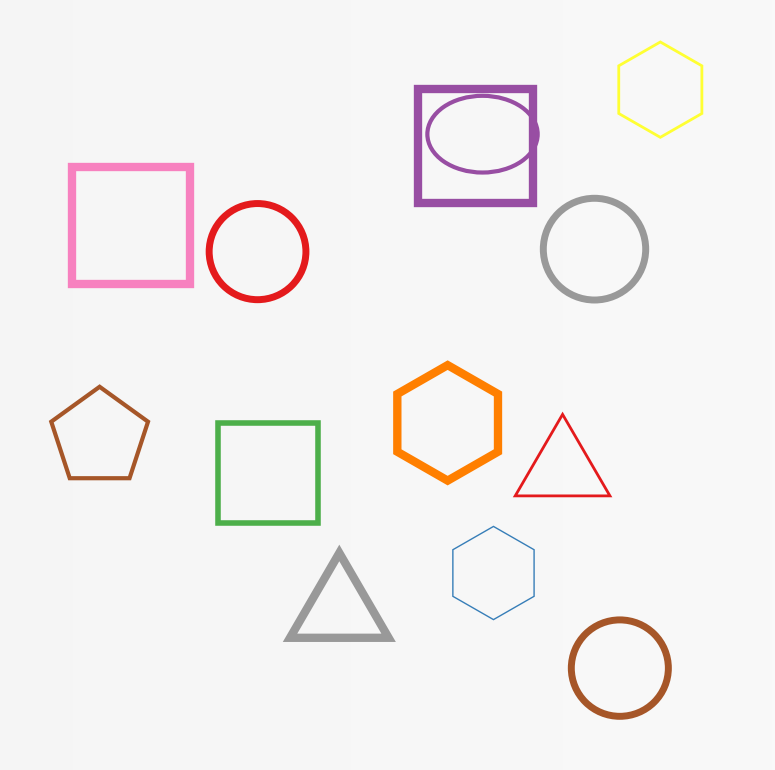[{"shape": "circle", "thickness": 2.5, "radius": 0.31, "center": [0.332, 0.673]}, {"shape": "triangle", "thickness": 1, "radius": 0.35, "center": [0.726, 0.391]}, {"shape": "hexagon", "thickness": 0.5, "radius": 0.3, "center": [0.637, 0.256]}, {"shape": "square", "thickness": 2, "radius": 0.32, "center": [0.346, 0.386]}, {"shape": "square", "thickness": 3, "radius": 0.37, "center": [0.614, 0.81]}, {"shape": "oval", "thickness": 1.5, "radius": 0.36, "center": [0.623, 0.826]}, {"shape": "hexagon", "thickness": 3, "radius": 0.37, "center": [0.578, 0.451]}, {"shape": "hexagon", "thickness": 1, "radius": 0.31, "center": [0.852, 0.884]}, {"shape": "circle", "thickness": 2.5, "radius": 0.31, "center": [0.8, 0.132]}, {"shape": "pentagon", "thickness": 1.5, "radius": 0.33, "center": [0.129, 0.432]}, {"shape": "square", "thickness": 3, "radius": 0.38, "center": [0.169, 0.708]}, {"shape": "triangle", "thickness": 3, "radius": 0.37, "center": [0.438, 0.208]}, {"shape": "circle", "thickness": 2.5, "radius": 0.33, "center": [0.767, 0.676]}]